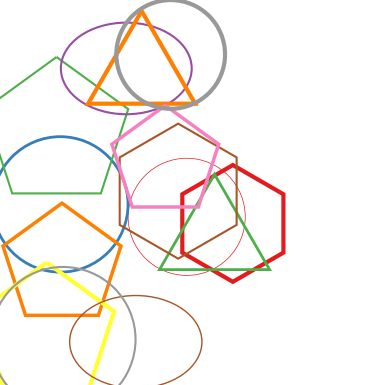[{"shape": "hexagon", "thickness": 3, "radius": 0.76, "center": [0.605, 0.42]}, {"shape": "circle", "thickness": 0.5, "radius": 0.76, "center": [0.485, 0.437]}, {"shape": "circle", "thickness": 2, "radius": 0.88, "center": [0.157, 0.469]}, {"shape": "triangle", "thickness": 2, "radius": 0.83, "center": [0.557, 0.382]}, {"shape": "pentagon", "thickness": 1.5, "radius": 0.98, "center": [0.147, 0.656]}, {"shape": "oval", "thickness": 1.5, "radius": 0.85, "center": [0.328, 0.822]}, {"shape": "pentagon", "thickness": 2.5, "radius": 0.81, "center": [0.161, 0.311]}, {"shape": "triangle", "thickness": 3, "radius": 0.8, "center": [0.368, 0.811]}, {"shape": "pentagon", "thickness": 3, "radius": 0.92, "center": [0.121, 0.134]}, {"shape": "hexagon", "thickness": 1.5, "radius": 0.88, "center": [0.463, 0.504]}, {"shape": "oval", "thickness": 1, "radius": 0.86, "center": [0.353, 0.112]}, {"shape": "pentagon", "thickness": 2.5, "radius": 0.73, "center": [0.429, 0.58]}, {"shape": "circle", "thickness": 3, "radius": 0.71, "center": [0.443, 0.859]}, {"shape": "circle", "thickness": 1.5, "radius": 0.94, "center": [0.164, 0.118]}]